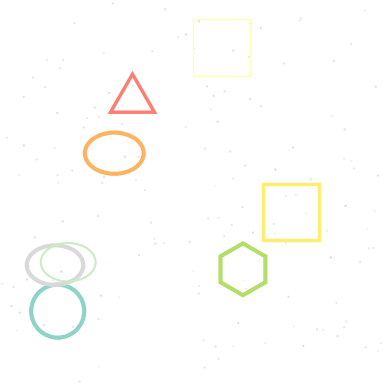[{"shape": "circle", "thickness": 3, "radius": 0.34, "center": [0.15, 0.192]}, {"shape": "square", "thickness": 1, "radius": 0.37, "center": [0.575, 0.877]}, {"shape": "triangle", "thickness": 2.5, "radius": 0.33, "center": [0.344, 0.741]}, {"shape": "oval", "thickness": 3, "radius": 0.38, "center": [0.297, 0.602]}, {"shape": "hexagon", "thickness": 3, "radius": 0.34, "center": [0.631, 0.301]}, {"shape": "oval", "thickness": 3, "radius": 0.37, "center": [0.143, 0.311]}, {"shape": "oval", "thickness": 1.5, "radius": 0.36, "center": [0.177, 0.319]}, {"shape": "square", "thickness": 2.5, "radius": 0.37, "center": [0.756, 0.449]}]